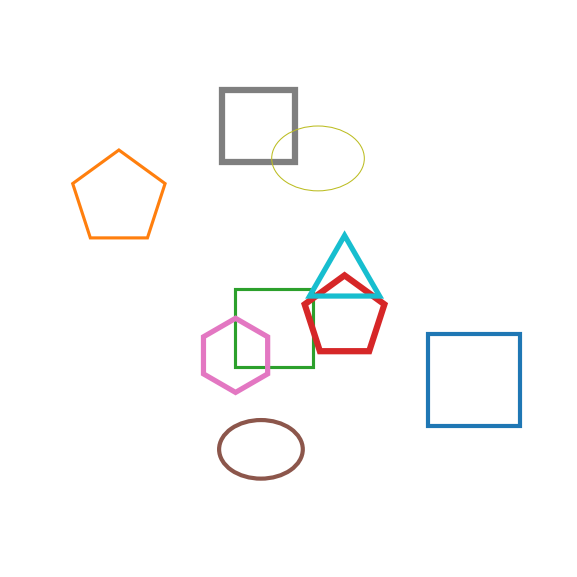[{"shape": "square", "thickness": 2, "radius": 0.39, "center": [0.821, 0.341]}, {"shape": "pentagon", "thickness": 1.5, "radius": 0.42, "center": [0.206, 0.655]}, {"shape": "square", "thickness": 1.5, "radius": 0.34, "center": [0.475, 0.431]}, {"shape": "pentagon", "thickness": 3, "radius": 0.36, "center": [0.597, 0.45]}, {"shape": "oval", "thickness": 2, "radius": 0.36, "center": [0.452, 0.221]}, {"shape": "hexagon", "thickness": 2.5, "radius": 0.32, "center": [0.408, 0.384]}, {"shape": "square", "thickness": 3, "radius": 0.31, "center": [0.448, 0.781]}, {"shape": "oval", "thickness": 0.5, "radius": 0.4, "center": [0.551, 0.725]}, {"shape": "triangle", "thickness": 2.5, "radius": 0.35, "center": [0.597, 0.521]}]